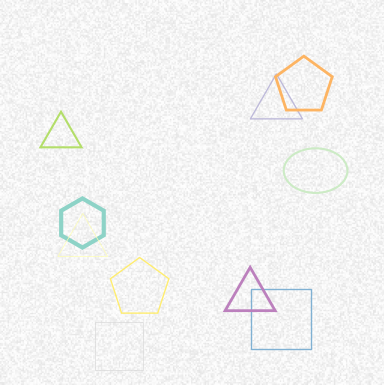[{"shape": "hexagon", "thickness": 3, "radius": 0.32, "center": [0.214, 0.421]}, {"shape": "triangle", "thickness": 0.5, "radius": 0.37, "center": [0.215, 0.371]}, {"shape": "triangle", "thickness": 1, "radius": 0.39, "center": [0.718, 0.73]}, {"shape": "square", "thickness": 1, "radius": 0.39, "center": [0.729, 0.171]}, {"shape": "pentagon", "thickness": 2, "radius": 0.39, "center": [0.789, 0.777]}, {"shape": "triangle", "thickness": 1.5, "radius": 0.31, "center": [0.158, 0.648]}, {"shape": "square", "thickness": 0.5, "radius": 0.31, "center": [0.309, 0.102]}, {"shape": "triangle", "thickness": 2, "radius": 0.38, "center": [0.65, 0.231]}, {"shape": "oval", "thickness": 1.5, "radius": 0.41, "center": [0.82, 0.557]}, {"shape": "pentagon", "thickness": 1, "radius": 0.4, "center": [0.363, 0.251]}]